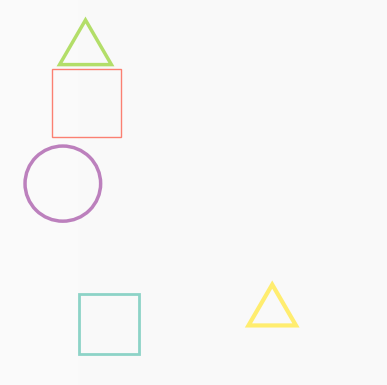[{"shape": "square", "thickness": 2, "radius": 0.39, "center": [0.281, 0.158]}, {"shape": "square", "thickness": 1, "radius": 0.44, "center": [0.224, 0.731]}, {"shape": "triangle", "thickness": 2.5, "radius": 0.39, "center": [0.221, 0.871]}, {"shape": "circle", "thickness": 2.5, "radius": 0.49, "center": [0.162, 0.523]}, {"shape": "triangle", "thickness": 3, "radius": 0.35, "center": [0.703, 0.19]}]